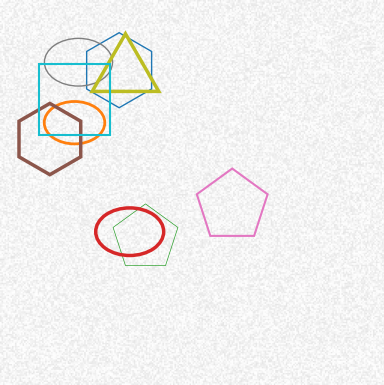[{"shape": "hexagon", "thickness": 1, "radius": 0.49, "center": [0.309, 0.818]}, {"shape": "oval", "thickness": 2, "radius": 0.39, "center": [0.194, 0.681]}, {"shape": "pentagon", "thickness": 0.5, "radius": 0.44, "center": [0.378, 0.382]}, {"shape": "oval", "thickness": 2.5, "radius": 0.44, "center": [0.337, 0.398]}, {"shape": "hexagon", "thickness": 2.5, "radius": 0.46, "center": [0.13, 0.639]}, {"shape": "pentagon", "thickness": 1.5, "radius": 0.48, "center": [0.603, 0.466]}, {"shape": "oval", "thickness": 1, "radius": 0.44, "center": [0.204, 0.838]}, {"shape": "triangle", "thickness": 2.5, "radius": 0.5, "center": [0.326, 0.812]}, {"shape": "square", "thickness": 1.5, "radius": 0.46, "center": [0.193, 0.742]}]